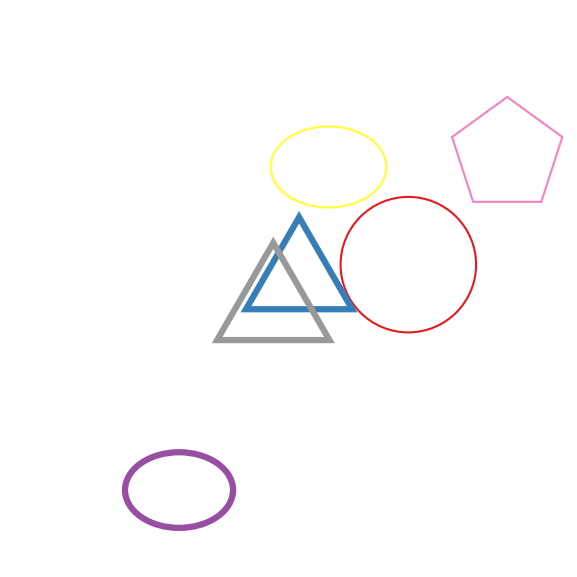[{"shape": "circle", "thickness": 1, "radius": 0.59, "center": [0.707, 0.541]}, {"shape": "triangle", "thickness": 3, "radius": 0.53, "center": [0.518, 0.517]}, {"shape": "oval", "thickness": 3, "radius": 0.47, "center": [0.31, 0.151]}, {"shape": "oval", "thickness": 1, "radius": 0.5, "center": [0.569, 0.71]}, {"shape": "pentagon", "thickness": 1, "radius": 0.5, "center": [0.878, 0.731]}, {"shape": "triangle", "thickness": 3, "radius": 0.56, "center": [0.473, 0.466]}]